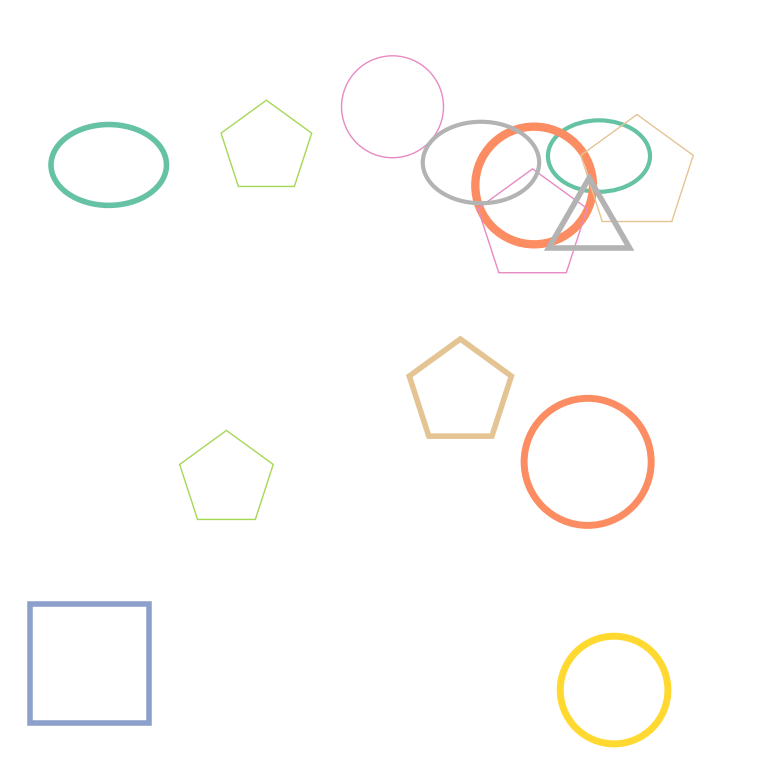[{"shape": "oval", "thickness": 2, "radius": 0.38, "center": [0.141, 0.786]}, {"shape": "oval", "thickness": 1.5, "radius": 0.33, "center": [0.778, 0.797]}, {"shape": "circle", "thickness": 2.5, "radius": 0.41, "center": [0.763, 0.4]}, {"shape": "circle", "thickness": 3, "radius": 0.38, "center": [0.694, 0.759]}, {"shape": "square", "thickness": 2, "radius": 0.39, "center": [0.116, 0.139]}, {"shape": "pentagon", "thickness": 0.5, "radius": 0.37, "center": [0.692, 0.706]}, {"shape": "circle", "thickness": 0.5, "radius": 0.33, "center": [0.51, 0.861]}, {"shape": "pentagon", "thickness": 0.5, "radius": 0.32, "center": [0.294, 0.377]}, {"shape": "pentagon", "thickness": 0.5, "radius": 0.31, "center": [0.346, 0.808]}, {"shape": "circle", "thickness": 2.5, "radius": 0.35, "center": [0.797, 0.104]}, {"shape": "pentagon", "thickness": 2, "radius": 0.35, "center": [0.598, 0.49]}, {"shape": "pentagon", "thickness": 0.5, "radius": 0.38, "center": [0.827, 0.774]}, {"shape": "oval", "thickness": 1.5, "radius": 0.38, "center": [0.625, 0.789]}, {"shape": "triangle", "thickness": 2, "radius": 0.3, "center": [0.765, 0.708]}]